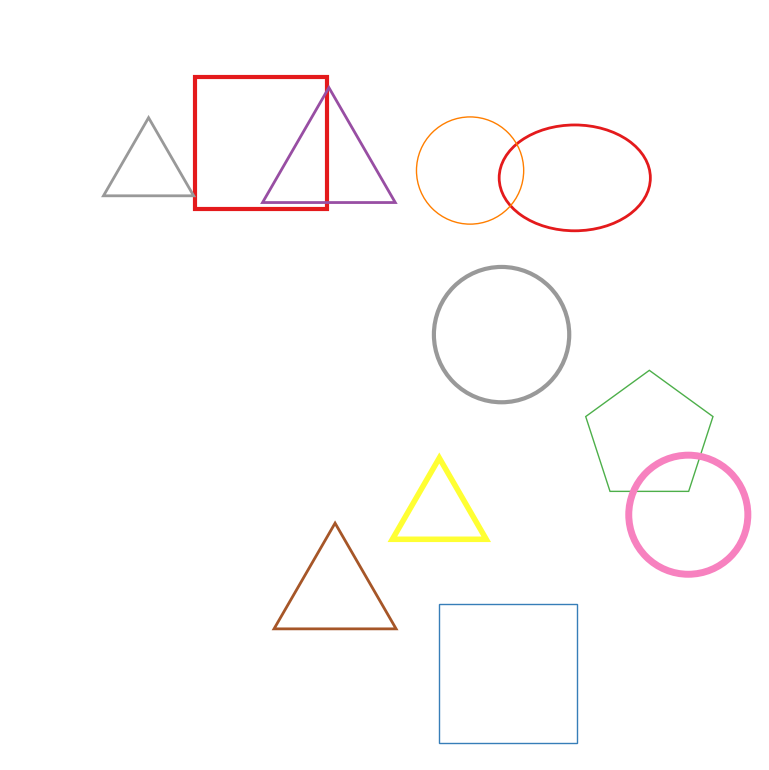[{"shape": "oval", "thickness": 1, "radius": 0.49, "center": [0.746, 0.769]}, {"shape": "square", "thickness": 1.5, "radius": 0.43, "center": [0.339, 0.814]}, {"shape": "square", "thickness": 0.5, "radius": 0.45, "center": [0.66, 0.125]}, {"shape": "pentagon", "thickness": 0.5, "radius": 0.43, "center": [0.843, 0.432]}, {"shape": "triangle", "thickness": 1, "radius": 0.5, "center": [0.427, 0.787]}, {"shape": "circle", "thickness": 0.5, "radius": 0.35, "center": [0.61, 0.779]}, {"shape": "triangle", "thickness": 2, "radius": 0.35, "center": [0.571, 0.335]}, {"shape": "triangle", "thickness": 1, "radius": 0.46, "center": [0.435, 0.229]}, {"shape": "circle", "thickness": 2.5, "radius": 0.39, "center": [0.894, 0.332]}, {"shape": "circle", "thickness": 1.5, "radius": 0.44, "center": [0.651, 0.565]}, {"shape": "triangle", "thickness": 1, "radius": 0.34, "center": [0.193, 0.78]}]